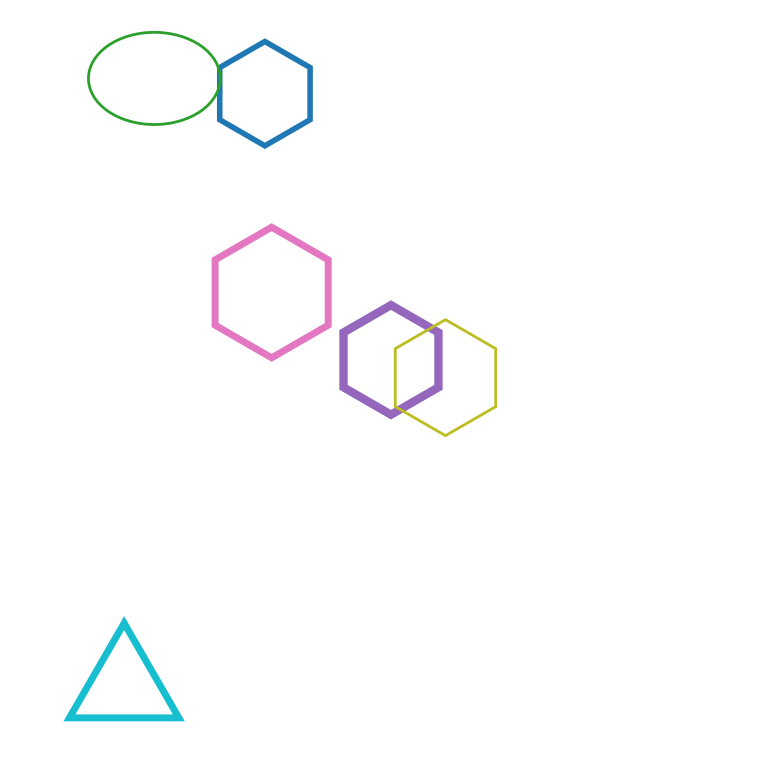[{"shape": "hexagon", "thickness": 2, "radius": 0.34, "center": [0.344, 0.878]}, {"shape": "oval", "thickness": 1, "radius": 0.43, "center": [0.2, 0.898]}, {"shape": "hexagon", "thickness": 3, "radius": 0.36, "center": [0.508, 0.533]}, {"shape": "hexagon", "thickness": 2.5, "radius": 0.42, "center": [0.353, 0.62]}, {"shape": "hexagon", "thickness": 1, "radius": 0.38, "center": [0.579, 0.51]}, {"shape": "triangle", "thickness": 2.5, "radius": 0.41, "center": [0.161, 0.109]}]